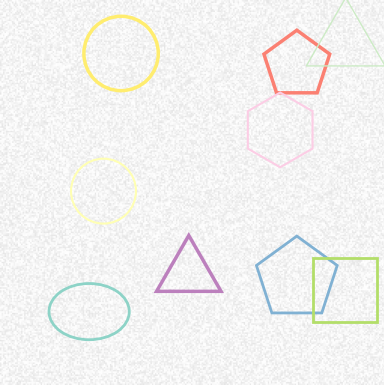[{"shape": "oval", "thickness": 2, "radius": 0.52, "center": [0.232, 0.191]}, {"shape": "circle", "thickness": 1.5, "radius": 0.42, "center": [0.269, 0.504]}, {"shape": "pentagon", "thickness": 2.5, "radius": 0.45, "center": [0.771, 0.832]}, {"shape": "pentagon", "thickness": 2, "radius": 0.55, "center": [0.771, 0.276]}, {"shape": "square", "thickness": 2, "radius": 0.42, "center": [0.897, 0.246]}, {"shape": "hexagon", "thickness": 1.5, "radius": 0.49, "center": [0.728, 0.663]}, {"shape": "triangle", "thickness": 2.5, "radius": 0.48, "center": [0.49, 0.292]}, {"shape": "triangle", "thickness": 1, "radius": 0.59, "center": [0.898, 0.888]}, {"shape": "circle", "thickness": 2.5, "radius": 0.48, "center": [0.314, 0.861]}]